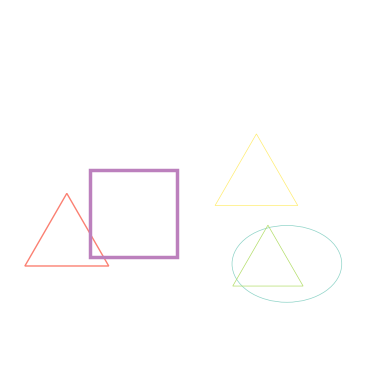[{"shape": "oval", "thickness": 0.5, "radius": 0.71, "center": [0.745, 0.315]}, {"shape": "triangle", "thickness": 1, "radius": 0.63, "center": [0.174, 0.372]}, {"shape": "triangle", "thickness": 0.5, "radius": 0.53, "center": [0.696, 0.31]}, {"shape": "square", "thickness": 2.5, "radius": 0.57, "center": [0.347, 0.446]}, {"shape": "triangle", "thickness": 0.5, "radius": 0.62, "center": [0.666, 0.528]}]